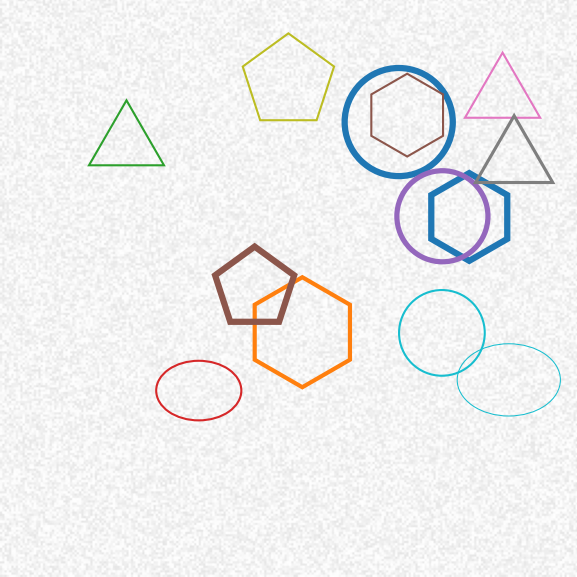[{"shape": "circle", "thickness": 3, "radius": 0.47, "center": [0.69, 0.788]}, {"shape": "hexagon", "thickness": 3, "radius": 0.38, "center": [0.813, 0.623]}, {"shape": "hexagon", "thickness": 2, "radius": 0.48, "center": [0.524, 0.424]}, {"shape": "triangle", "thickness": 1, "radius": 0.37, "center": [0.219, 0.75]}, {"shape": "oval", "thickness": 1, "radius": 0.37, "center": [0.344, 0.323]}, {"shape": "circle", "thickness": 2.5, "radius": 0.39, "center": [0.766, 0.625]}, {"shape": "pentagon", "thickness": 3, "radius": 0.36, "center": [0.441, 0.5]}, {"shape": "hexagon", "thickness": 1, "radius": 0.36, "center": [0.705, 0.8]}, {"shape": "triangle", "thickness": 1, "radius": 0.38, "center": [0.87, 0.833]}, {"shape": "triangle", "thickness": 1.5, "radius": 0.39, "center": [0.89, 0.722]}, {"shape": "pentagon", "thickness": 1, "radius": 0.42, "center": [0.499, 0.858]}, {"shape": "oval", "thickness": 0.5, "radius": 0.45, "center": [0.881, 0.341]}, {"shape": "circle", "thickness": 1, "radius": 0.37, "center": [0.765, 0.423]}]